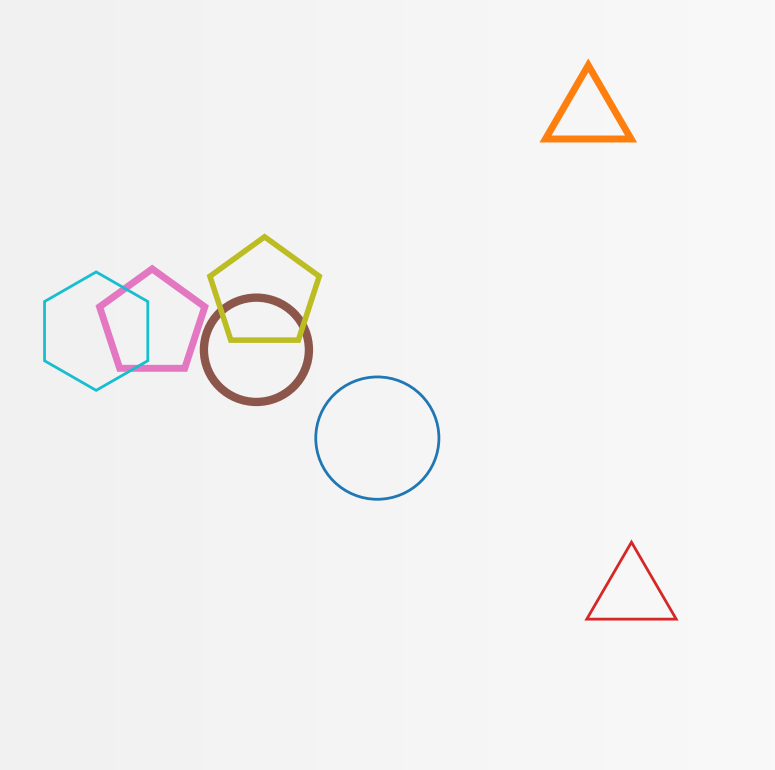[{"shape": "circle", "thickness": 1, "radius": 0.4, "center": [0.487, 0.431]}, {"shape": "triangle", "thickness": 2.5, "radius": 0.32, "center": [0.759, 0.851]}, {"shape": "triangle", "thickness": 1, "radius": 0.33, "center": [0.815, 0.229]}, {"shape": "circle", "thickness": 3, "radius": 0.34, "center": [0.331, 0.546]}, {"shape": "pentagon", "thickness": 2.5, "radius": 0.36, "center": [0.196, 0.579]}, {"shape": "pentagon", "thickness": 2, "radius": 0.37, "center": [0.341, 0.618]}, {"shape": "hexagon", "thickness": 1, "radius": 0.38, "center": [0.124, 0.57]}]